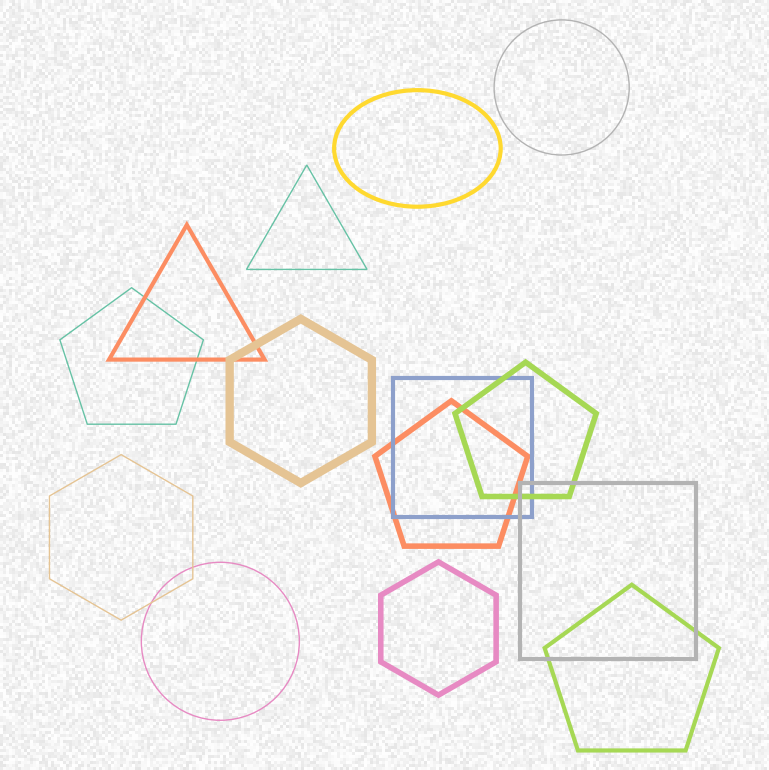[{"shape": "triangle", "thickness": 0.5, "radius": 0.45, "center": [0.398, 0.695]}, {"shape": "pentagon", "thickness": 0.5, "radius": 0.49, "center": [0.171, 0.528]}, {"shape": "triangle", "thickness": 1.5, "radius": 0.58, "center": [0.243, 0.591]}, {"shape": "pentagon", "thickness": 2, "radius": 0.52, "center": [0.586, 0.375]}, {"shape": "square", "thickness": 1.5, "radius": 0.45, "center": [0.601, 0.419]}, {"shape": "circle", "thickness": 0.5, "radius": 0.51, "center": [0.286, 0.167]}, {"shape": "hexagon", "thickness": 2, "radius": 0.43, "center": [0.569, 0.184]}, {"shape": "pentagon", "thickness": 2, "radius": 0.48, "center": [0.683, 0.433]}, {"shape": "pentagon", "thickness": 1.5, "radius": 0.59, "center": [0.82, 0.122]}, {"shape": "oval", "thickness": 1.5, "radius": 0.54, "center": [0.542, 0.807]}, {"shape": "hexagon", "thickness": 0.5, "radius": 0.54, "center": [0.157, 0.302]}, {"shape": "hexagon", "thickness": 3, "radius": 0.53, "center": [0.391, 0.479]}, {"shape": "square", "thickness": 1.5, "radius": 0.57, "center": [0.79, 0.258]}, {"shape": "circle", "thickness": 0.5, "radius": 0.44, "center": [0.729, 0.886]}]